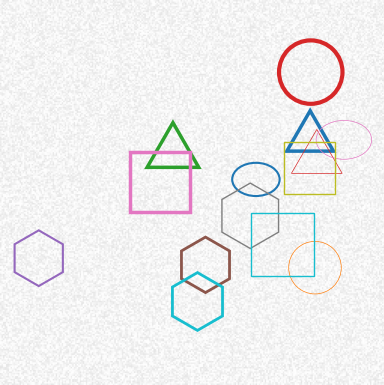[{"shape": "oval", "thickness": 1.5, "radius": 0.31, "center": [0.665, 0.534]}, {"shape": "triangle", "thickness": 2.5, "radius": 0.35, "center": [0.806, 0.642]}, {"shape": "circle", "thickness": 0.5, "radius": 0.34, "center": [0.818, 0.305]}, {"shape": "triangle", "thickness": 2.5, "radius": 0.39, "center": [0.449, 0.604]}, {"shape": "circle", "thickness": 3, "radius": 0.41, "center": [0.807, 0.813]}, {"shape": "triangle", "thickness": 0.5, "radius": 0.38, "center": [0.823, 0.588]}, {"shape": "hexagon", "thickness": 1.5, "radius": 0.36, "center": [0.101, 0.329]}, {"shape": "hexagon", "thickness": 2, "radius": 0.36, "center": [0.534, 0.312]}, {"shape": "square", "thickness": 2.5, "radius": 0.39, "center": [0.415, 0.526]}, {"shape": "oval", "thickness": 0.5, "radius": 0.36, "center": [0.893, 0.637]}, {"shape": "hexagon", "thickness": 1, "radius": 0.42, "center": [0.65, 0.44]}, {"shape": "square", "thickness": 1, "radius": 0.34, "center": [0.804, 0.564]}, {"shape": "square", "thickness": 1, "radius": 0.41, "center": [0.735, 0.365]}, {"shape": "hexagon", "thickness": 2, "radius": 0.38, "center": [0.513, 0.217]}]